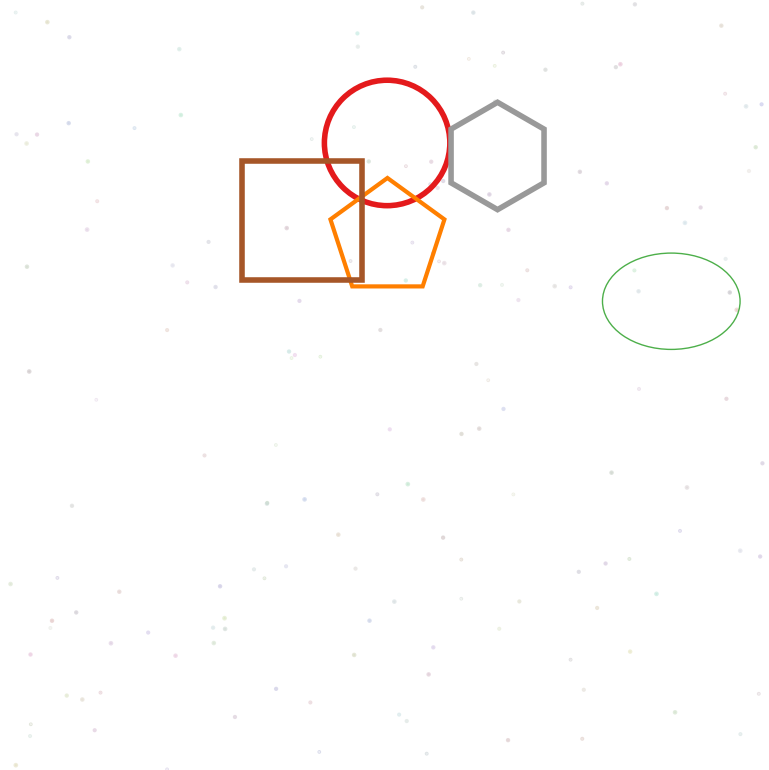[{"shape": "circle", "thickness": 2, "radius": 0.41, "center": [0.503, 0.814]}, {"shape": "oval", "thickness": 0.5, "radius": 0.45, "center": [0.872, 0.609]}, {"shape": "pentagon", "thickness": 1.5, "radius": 0.39, "center": [0.503, 0.691]}, {"shape": "square", "thickness": 2, "radius": 0.39, "center": [0.392, 0.714]}, {"shape": "hexagon", "thickness": 2, "radius": 0.35, "center": [0.646, 0.797]}]